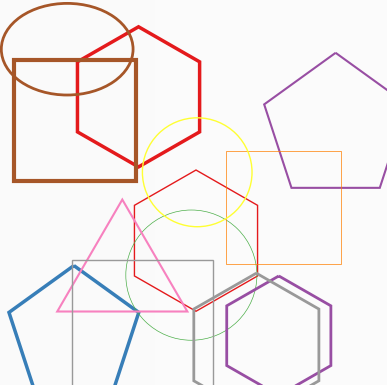[{"shape": "hexagon", "thickness": 2.5, "radius": 0.91, "center": [0.358, 0.748]}, {"shape": "hexagon", "thickness": 1, "radius": 0.92, "center": [0.506, 0.375]}, {"shape": "pentagon", "thickness": 2.5, "radius": 0.88, "center": [0.191, 0.134]}, {"shape": "circle", "thickness": 0.5, "radius": 0.85, "center": [0.494, 0.285]}, {"shape": "hexagon", "thickness": 2, "radius": 0.78, "center": [0.719, 0.128]}, {"shape": "pentagon", "thickness": 1.5, "radius": 0.97, "center": [0.866, 0.669]}, {"shape": "square", "thickness": 0.5, "radius": 0.74, "center": [0.732, 0.461]}, {"shape": "circle", "thickness": 1, "radius": 0.71, "center": [0.509, 0.553]}, {"shape": "oval", "thickness": 2, "radius": 0.85, "center": [0.173, 0.872]}, {"shape": "square", "thickness": 3, "radius": 0.78, "center": [0.193, 0.686]}, {"shape": "triangle", "thickness": 1.5, "radius": 0.97, "center": [0.316, 0.288]}, {"shape": "hexagon", "thickness": 2, "radius": 0.93, "center": [0.662, 0.104]}, {"shape": "square", "thickness": 1, "radius": 0.91, "center": [0.368, 0.142]}]